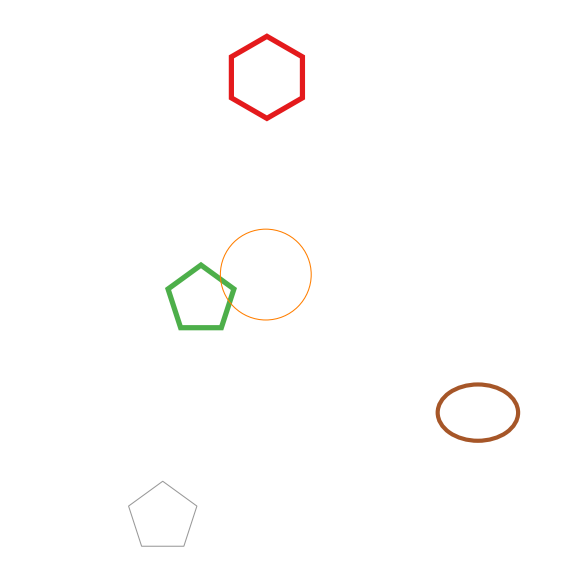[{"shape": "hexagon", "thickness": 2.5, "radius": 0.36, "center": [0.462, 0.865]}, {"shape": "pentagon", "thickness": 2.5, "radius": 0.3, "center": [0.348, 0.48]}, {"shape": "circle", "thickness": 0.5, "radius": 0.39, "center": [0.46, 0.524]}, {"shape": "oval", "thickness": 2, "radius": 0.35, "center": [0.828, 0.285]}, {"shape": "pentagon", "thickness": 0.5, "radius": 0.31, "center": [0.282, 0.104]}]